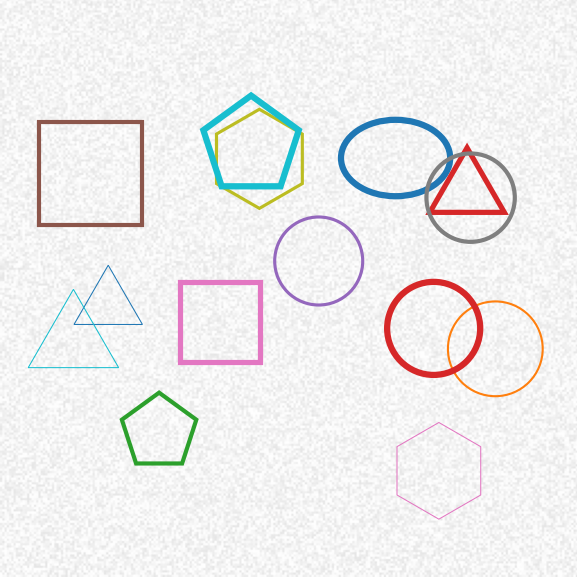[{"shape": "oval", "thickness": 3, "radius": 0.47, "center": [0.685, 0.726]}, {"shape": "triangle", "thickness": 0.5, "radius": 0.34, "center": [0.187, 0.471]}, {"shape": "circle", "thickness": 1, "radius": 0.41, "center": [0.858, 0.395]}, {"shape": "pentagon", "thickness": 2, "radius": 0.34, "center": [0.275, 0.251]}, {"shape": "triangle", "thickness": 2.5, "radius": 0.37, "center": [0.809, 0.669]}, {"shape": "circle", "thickness": 3, "radius": 0.4, "center": [0.751, 0.43]}, {"shape": "circle", "thickness": 1.5, "radius": 0.38, "center": [0.552, 0.547]}, {"shape": "square", "thickness": 2, "radius": 0.45, "center": [0.157, 0.699]}, {"shape": "square", "thickness": 2.5, "radius": 0.35, "center": [0.381, 0.442]}, {"shape": "hexagon", "thickness": 0.5, "radius": 0.42, "center": [0.76, 0.184]}, {"shape": "circle", "thickness": 2, "radius": 0.38, "center": [0.815, 0.657]}, {"shape": "hexagon", "thickness": 1.5, "radius": 0.43, "center": [0.449, 0.724]}, {"shape": "triangle", "thickness": 0.5, "radius": 0.45, "center": [0.127, 0.408]}, {"shape": "pentagon", "thickness": 3, "radius": 0.43, "center": [0.435, 0.747]}]